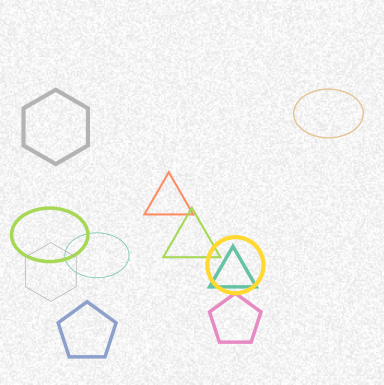[{"shape": "triangle", "thickness": 2.5, "radius": 0.35, "center": [0.605, 0.29]}, {"shape": "oval", "thickness": 0.5, "radius": 0.42, "center": [0.252, 0.337]}, {"shape": "triangle", "thickness": 1.5, "radius": 0.37, "center": [0.438, 0.48]}, {"shape": "pentagon", "thickness": 2.5, "radius": 0.4, "center": [0.226, 0.137]}, {"shape": "pentagon", "thickness": 2.5, "radius": 0.35, "center": [0.611, 0.168]}, {"shape": "triangle", "thickness": 1.5, "radius": 0.43, "center": [0.498, 0.375]}, {"shape": "oval", "thickness": 2.5, "radius": 0.5, "center": [0.129, 0.39]}, {"shape": "circle", "thickness": 3, "radius": 0.36, "center": [0.612, 0.311]}, {"shape": "oval", "thickness": 1, "radius": 0.45, "center": [0.853, 0.705]}, {"shape": "hexagon", "thickness": 3, "radius": 0.48, "center": [0.145, 0.67]}, {"shape": "hexagon", "thickness": 0.5, "radius": 0.38, "center": [0.132, 0.294]}]